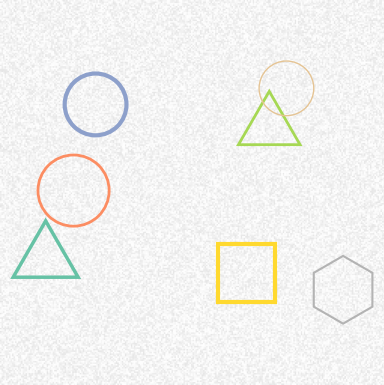[{"shape": "triangle", "thickness": 2.5, "radius": 0.49, "center": [0.119, 0.329]}, {"shape": "circle", "thickness": 2, "radius": 0.46, "center": [0.191, 0.505]}, {"shape": "circle", "thickness": 3, "radius": 0.4, "center": [0.248, 0.729]}, {"shape": "triangle", "thickness": 2, "radius": 0.46, "center": [0.699, 0.67]}, {"shape": "square", "thickness": 3, "radius": 0.37, "center": [0.64, 0.291]}, {"shape": "circle", "thickness": 1, "radius": 0.36, "center": [0.744, 0.77]}, {"shape": "hexagon", "thickness": 1.5, "radius": 0.44, "center": [0.891, 0.247]}]